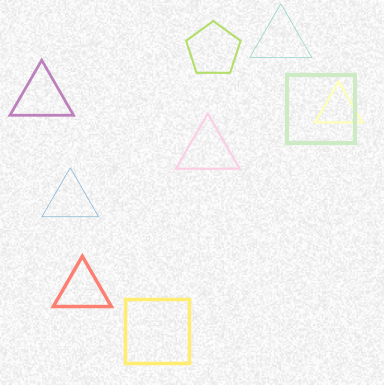[{"shape": "triangle", "thickness": 0.5, "radius": 0.47, "center": [0.729, 0.897]}, {"shape": "triangle", "thickness": 1.5, "radius": 0.35, "center": [0.88, 0.718]}, {"shape": "triangle", "thickness": 2.5, "radius": 0.44, "center": [0.214, 0.247]}, {"shape": "triangle", "thickness": 0.5, "radius": 0.42, "center": [0.183, 0.48]}, {"shape": "pentagon", "thickness": 1.5, "radius": 0.37, "center": [0.554, 0.871]}, {"shape": "triangle", "thickness": 1.5, "radius": 0.48, "center": [0.54, 0.61]}, {"shape": "triangle", "thickness": 2, "radius": 0.48, "center": [0.108, 0.748]}, {"shape": "square", "thickness": 3, "radius": 0.44, "center": [0.834, 0.717]}, {"shape": "square", "thickness": 2.5, "radius": 0.41, "center": [0.408, 0.141]}]